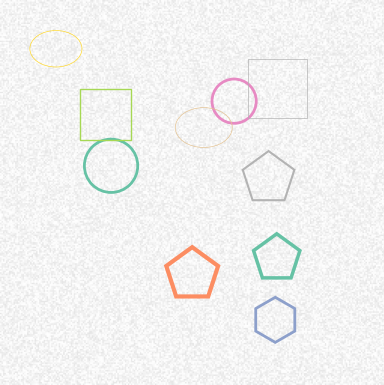[{"shape": "circle", "thickness": 2, "radius": 0.35, "center": [0.288, 0.569]}, {"shape": "pentagon", "thickness": 2.5, "radius": 0.32, "center": [0.719, 0.329]}, {"shape": "pentagon", "thickness": 3, "radius": 0.35, "center": [0.499, 0.287]}, {"shape": "hexagon", "thickness": 2, "radius": 0.29, "center": [0.715, 0.169]}, {"shape": "circle", "thickness": 2, "radius": 0.29, "center": [0.608, 0.737]}, {"shape": "square", "thickness": 1, "radius": 0.33, "center": [0.274, 0.702]}, {"shape": "oval", "thickness": 0.5, "radius": 0.34, "center": [0.145, 0.873]}, {"shape": "oval", "thickness": 0.5, "radius": 0.37, "center": [0.529, 0.669]}, {"shape": "square", "thickness": 0.5, "radius": 0.38, "center": [0.721, 0.77]}, {"shape": "pentagon", "thickness": 1.5, "radius": 0.35, "center": [0.698, 0.537]}]